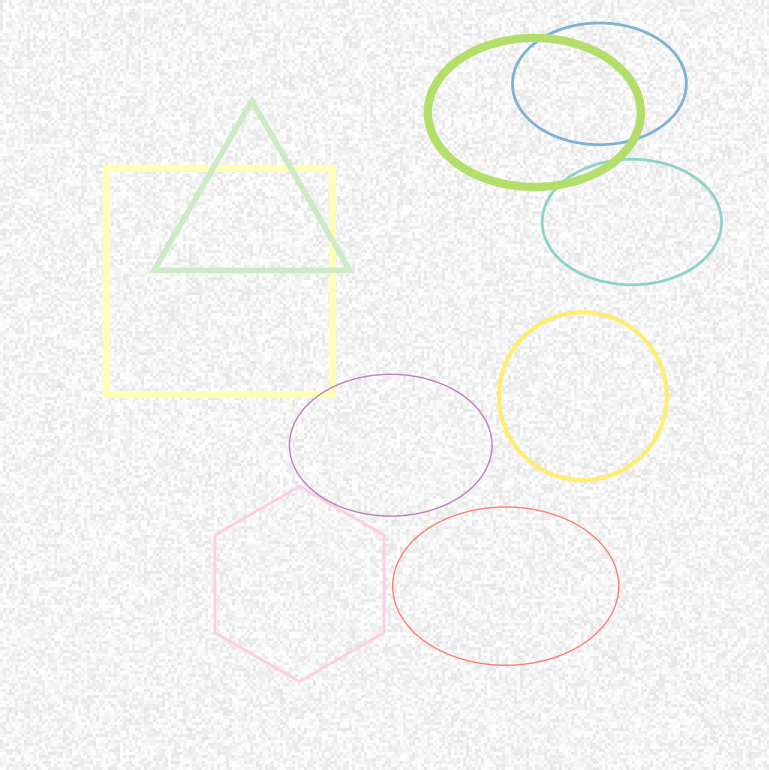[{"shape": "oval", "thickness": 1, "radius": 0.58, "center": [0.821, 0.712]}, {"shape": "square", "thickness": 2.5, "radius": 0.73, "center": [0.284, 0.635]}, {"shape": "oval", "thickness": 0.5, "radius": 0.73, "center": [0.657, 0.239]}, {"shape": "oval", "thickness": 1, "radius": 0.56, "center": [0.778, 0.891]}, {"shape": "oval", "thickness": 3, "radius": 0.69, "center": [0.694, 0.854]}, {"shape": "hexagon", "thickness": 1, "radius": 0.63, "center": [0.389, 0.242]}, {"shape": "oval", "thickness": 0.5, "radius": 0.66, "center": [0.507, 0.422]}, {"shape": "triangle", "thickness": 2, "radius": 0.73, "center": [0.327, 0.722]}, {"shape": "circle", "thickness": 1.5, "radius": 0.55, "center": [0.757, 0.485]}]